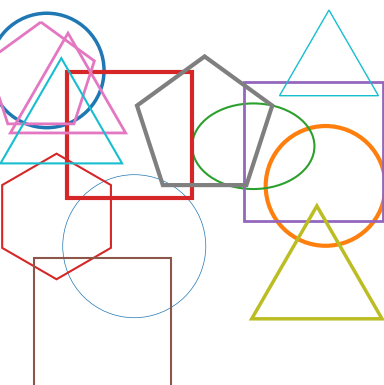[{"shape": "circle", "thickness": 2.5, "radius": 0.74, "center": [0.122, 0.817]}, {"shape": "circle", "thickness": 0.5, "radius": 0.93, "center": [0.349, 0.361]}, {"shape": "circle", "thickness": 3, "radius": 0.78, "center": [0.846, 0.517]}, {"shape": "oval", "thickness": 1.5, "radius": 0.79, "center": [0.658, 0.62]}, {"shape": "square", "thickness": 3, "radius": 0.82, "center": [0.336, 0.65]}, {"shape": "hexagon", "thickness": 1.5, "radius": 0.82, "center": [0.147, 0.438]}, {"shape": "square", "thickness": 2, "radius": 0.9, "center": [0.814, 0.607]}, {"shape": "square", "thickness": 1.5, "radius": 0.89, "center": [0.265, 0.151]}, {"shape": "pentagon", "thickness": 2, "radius": 0.73, "center": [0.106, 0.797]}, {"shape": "triangle", "thickness": 2, "radius": 0.86, "center": [0.177, 0.741]}, {"shape": "pentagon", "thickness": 3, "radius": 0.92, "center": [0.531, 0.669]}, {"shape": "triangle", "thickness": 2.5, "radius": 0.98, "center": [0.823, 0.27]}, {"shape": "triangle", "thickness": 1.5, "radius": 0.91, "center": [0.159, 0.667]}, {"shape": "triangle", "thickness": 1, "radius": 0.74, "center": [0.854, 0.826]}]